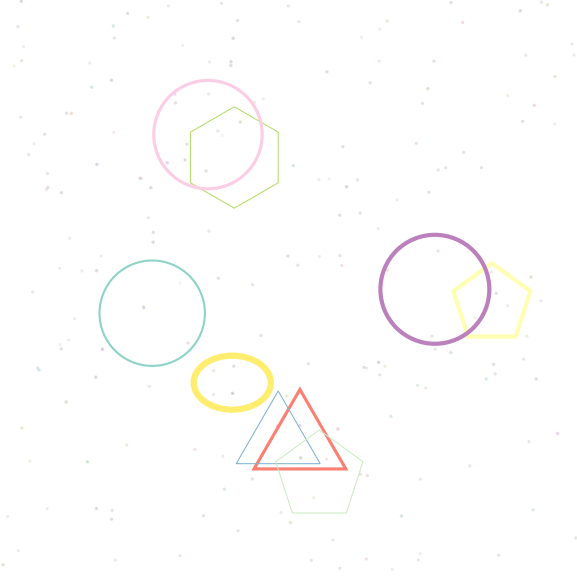[{"shape": "circle", "thickness": 1, "radius": 0.46, "center": [0.264, 0.457]}, {"shape": "pentagon", "thickness": 2, "radius": 0.35, "center": [0.852, 0.473]}, {"shape": "triangle", "thickness": 1.5, "radius": 0.46, "center": [0.519, 0.233]}, {"shape": "triangle", "thickness": 0.5, "radius": 0.42, "center": [0.482, 0.238]}, {"shape": "hexagon", "thickness": 0.5, "radius": 0.44, "center": [0.406, 0.726]}, {"shape": "circle", "thickness": 1.5, "radius": 0.47, "center": [0.36, 0.766]}, {"shape": "circle", "thickness": 2, "radius": 0.47, "center": [0.753, 0.498]}, {"shape": "pentagon", "thickness": 0.5, "radius": 0.4, "center": [0.553, 0.175]}, {"shape": "oval", "thickness": 3, "radius": 0.33, "center": [0.402, 0.337]}]